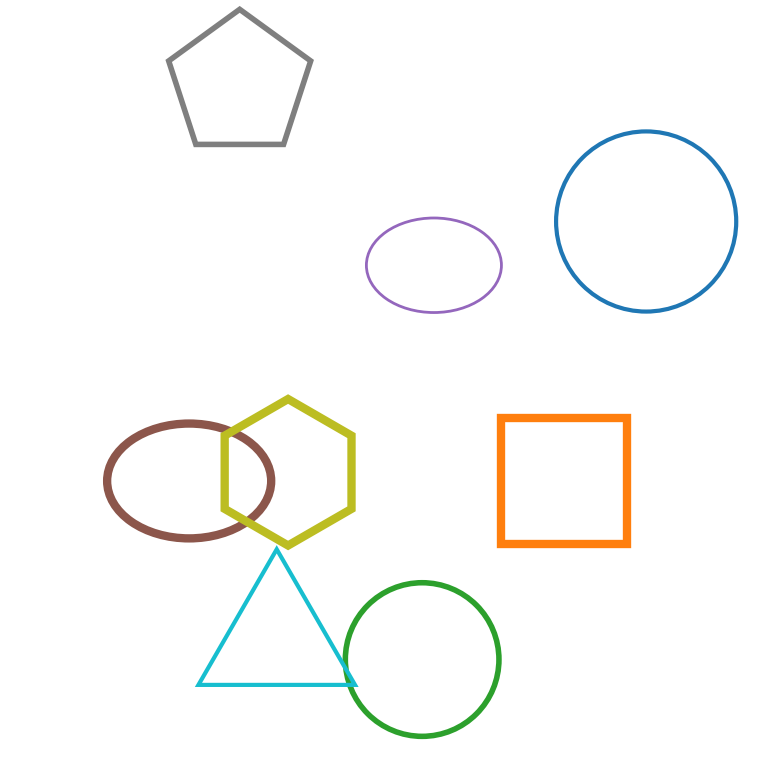[{"shape": "circle", "thickness": 1.5, "radius": 0.58, "center": [0.839, 0.712]}, {"shape": "square", "thickness": 3, "radius": 0.41, "center": [0.732, 0.375]}, {"shape": "circle", "thickness": 2, "radius": 0.5, "center": [0.548, 0.143]}, {"shape": "oval", "thickness": 1, "radius": 0.44, "center": [0.564, 0.656]}, {"shape": "oval", "thickness": 3, "radius": 0.53, "center": [0.246, 0.375]}, {"shape": "pentagon", "thickness": 2, "radius": 0.48, "center": [0.311, 0.891]}, {"shape": "hexagon", "thickness": 3, "radius": 0.48, "center": [0.374, 0.387]}, {"shape": "triangle", "thickness": 1.5, "radius": 0.59, "center": [0.359, 0.169]}]